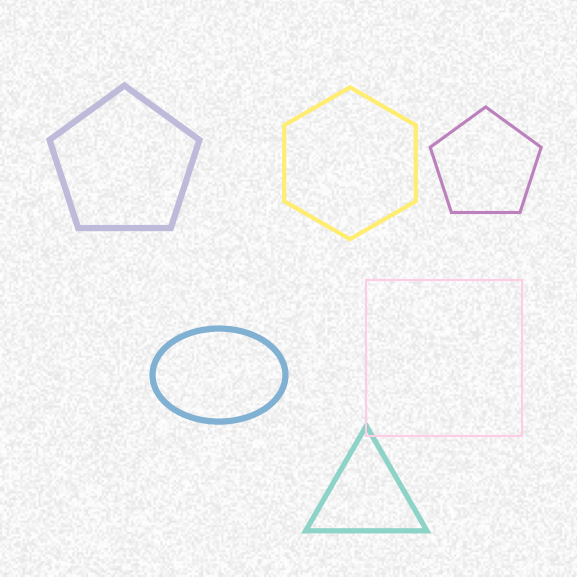[{"shape": "triangle", "thickness": 2.5, "radius": 0.61, "center": [0.634, 0.141]}, {"shape": "pentagon", "thickness": 3, "radius": 0.68, "center": [0.216, 0.715]}, {"shape": "oval", "thickness": 3, "radius": 0.58, "center": [0.379, 0.35]}, {"shape": "square", "thickness": 1, "radius": 0.67, "center": [0.769, 0.379]}, {"shape": "pentagon", "thickness": 1.5, "radius": 0.51, "center": [0.841, 0.713]}, {"shape": "hexagon", "thickness": 2, "radius": 0.66, "center": [0.606, 0.716]}]